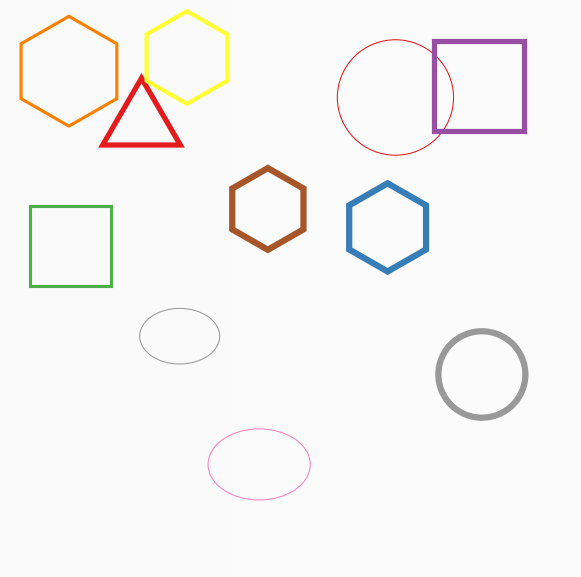[{"shape": "triangle", "thickness": 2.5, "radius": 0.39, "center": [0.243, 0.787]}, {"shape": "circle", "thickness": 0.5, "radius": 0.5, "center": [0.68, 0.83]}, {"shape": "hexagon", "thickness": 3, "radius": 0.38, "center": [0.667, 0.605]}, {"shape": "square", "thickness": 1.5, "radius": 0.35, "center": [0.121, 0.573]}, {"shape": "square", "thickness": 2.5, "radius": 0.39, "center": [0.823, 0.851]}, {"shape": "hexagon", "thickness": 1.5, "radius": 0.48, "center": [0.119, 0.876]}, {"shape": "hexagon", "thickness": 2, "radius": 0.4, "center": [0.322, 0.9]}, {"shape": "hexagon", "thickness": 3, "radius": 0.35, "center": [0.461, 0.637]}, {"shape": "oval", "thickness": 0.5, "radius": 0.44, "center": [0.446, 0.195]}, {"shape": "circle", "thickness": 3, "radius": 0.37, "center": [0.829, 0.351]}, {"shape": "oval", "thickness": 0.5, "radius": 0.34, "center": [0.309, 0.417]}]